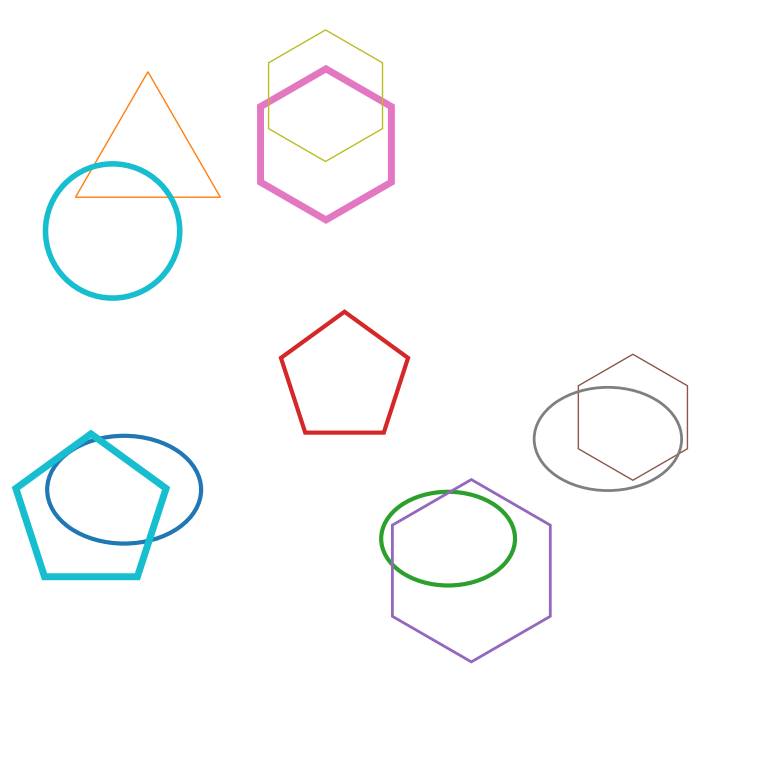[{"shape": "oval", "thickness": 1.5, "radius": 0.5, "center": [0.161, 0.364]}, {"shape": "triangle", "thickness": 0.5, "radius": 0.54, "center": [0.192, 0.798]}, {"shape": "oval", "thickness": 1.5, "radius": 0.43, "center": [0.582, 0.3]}, {"shape": "pentagon", "thickness": 1.5, "radius": 0.43, "center": [0.447, 0.508]}, {"shape": "hexagon", "thickness": 1, "radius": 0.59, "center": [0.612, 0.259]}, {"shape": "hexagon", "thickness": 0.5, "radius": 0.41, "center": [0.822, 0.458]}, {"shape": "hexagon", "thickness": 2.5, "radius": 0.49, "center": [0.423, 0.812]}, {"shape": "oval", "thickness": 1, "radius": 0.48, "center": [0.789, 0.43]}, {"shape": "hexagon", "thickness": 0.5, "radius": 0.43, "center": [0.423, 0.876]}, {"shape": "circle", "thickness": 2, "radius": 0.44, "center": [0.146, 0.7]}, {"shape": "pentagon", "thickness": 2.5, "radius": 0.51, "center": [0.118, 0.334]}]